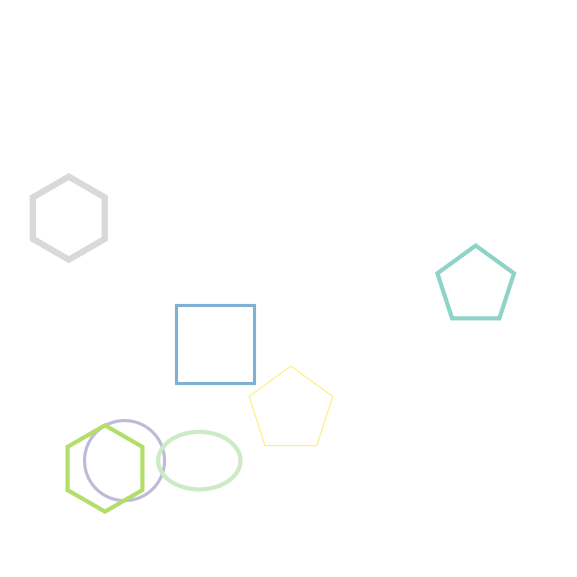[{"shape": "pentagon", "thickness": 2, "radius": 0.35, "center": [0.824, 0.504]}, {"shape": "circle", "thickness": 1.5, "radius": 0.35, "center": [0.216, 0.202]}, {"shape": "square", "thickness": 1.5, "radius": 0.34, "center": [0.372, 0.403]}, {"shape": "hexagon", "thickness": 2, "radius": 0.37, "center": [0.182, 0.188]}, {"shape": "hexagon", "thickness": 3, "radius": 0.36, "center": [0.119, 0.621]}, {"shape": "oval", "thickness": 2, "radius": 0.36, "center": [0.345, 0.201]}, {"shape": "pentagon", "thickness": 0.5, "radius": 0.38, "center": [0.504, 0.289]}]